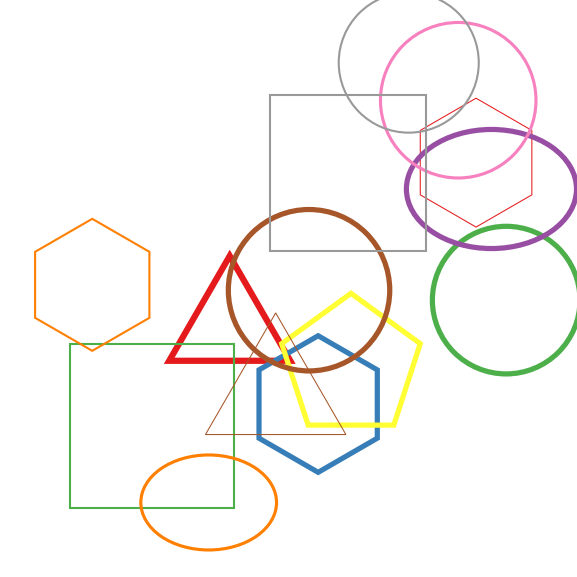[{"shape": "triangle", "thickness": 3, "radius": 0.61, "center": [0.398, 0.435]}, {"shape": "hexagon", "thickness": 0.5, "radius": 0.56, "center": [0.824, 0.718]}, {"shape": "hexagon", "thickness": 2.5, "radius": 0.59, "center": [0.551, 0.299]}, {"shape": "circle", "thickness": 2.5, "radius": 0.64, "center": [0.877, 0.479]}, {"shape": "square", "thickness": 1, "radius": 0.71, "center": [0.264, 0.262]}, {"shape": "oval", "thickness": 2.5, "radius": 0.74, "center": [0.851, 0.672]}, {"shape": "oval", "thickness": 1.5, "radius": 0.59, "center": [0.361, 0.129]}, {"shape": "hexagon", "thickness": 1, "radius": 0.57, "center": [0.16, 0.506]}, {"shape": "pentagon", "thickness": 2.5, "radius": 0.63, "center": [0.608, 0.365]}, {"shape": "triangle", "thickness": 0.5, "radius": 0.7, "center": [0.477, 0.317]}, {"shape": "circle", "thickness": 2.5, "radius": 0.7, "center": [0.535, 0.497]}, {"shape": "circle", "thickness": 1.5, "radius": 0.67, "center": [0.793, 0.826]}, {"shape": "circle", "thickness": 1, "radius": 0.61, "center": [0.708, 0.891]}, {"shape": "square", "thickness": 1, "radius": 0.68, "center": [0.602, 0.7]}]